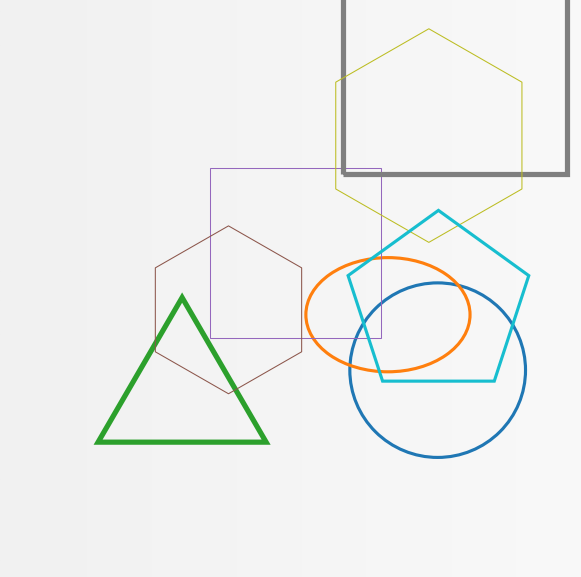[{"shape": "circle", "thickness": 1.5, "radius": 0.76, "center": [0.753, 0.358]}, {"shape": "oval", "thickness": 1.5, "radius": 0.71, "center": [0.667, 0.454]}, {"shape": "triangle", "thickness": 2.5, "radius": 0.83, "center": [0.313, 0.317]}, {"shape": "square", "thickness": 0.5, "radius": 0.74, "center": [0.509, 0.561]}, {"shape": "hexagon", "thickness": 0.5, "radius": 0.73, "center": [0.393, 0.463]}, {"shape": "square", "thickness": 2.5, "radius": 0.96, "center": [0.782, 0.892]}, {"shape": "hexagon", "thickness": 0.5, "radius": 0.92, "center": [0.738, 0.764]}, {"shape": "pentagon", "thickness": 1.5, "radius": 0.82, "center": [0.754, 0.471]}]